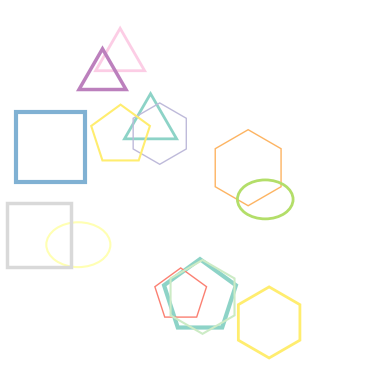[{"shape": "triangle", "thickness": 2, "radius": 0.39, "center": [0.391, 0.678]}, {"shape": "pentagon", "thickness": 3, "radius": 0.49, "center": [0.519, 0.229]}, {"shape": "oval", "thickness": 1.5, "radius": 0.42, "center": [0.203, 0.364]}, {"shape": "hexagon", "thickness": 1, "radius": 0.4, "center": [0.415, 0.653]}, {"shape": "pentagon", "thickness": 1, "radius": 0.35, "center": [0.469, 0.233]}, {"shape": "square", "thickness": 3, "radius": 0.45, "center": [0.131, 0.618]}, {"shape": "hexagon", "thickness": 1, "radius": 0.49, "center": [0.645, 0.564]}, {"shape": "oval", "thickness": 2, "radius": 0.36, "center": [0.689, 0.482]}, {"shape": "triangle", "thickness": 2, "radius": 0.37, "center": [0.312, 0.853]}, {"shape": "square", "thickness": 2.5, "radius": 0.42, "center": [0.103, 0.391]}, {"shape": "triangle", "thickness": 2.5, "radius": 0.35, "center": [0.266, 0.803]}, {"shape": "hexagon", "thickness": 1.5, "radius": 0.48, "center": [0.526, 0.229]}, {"shape": "hexagon", "thickness": 2, "radius": 0.46, "center": [0.699, 0.163]}, {"shape": "pentagon", "thickness": 1.5, "radius": 0.4, "center": [0.313, 0.648]}]